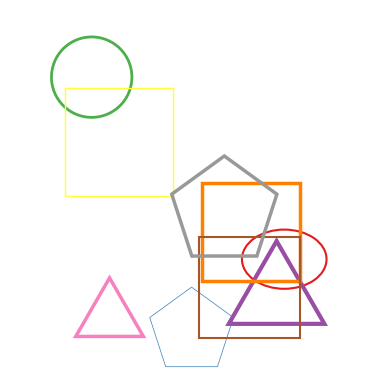[{"shape": "oval", "thickness": 1.5, "radius": 0.55, "center": [0.738, 0.327]}, {"shape": "pentagon", "thickness": 0.5, "radius": 0.57, "center": [0.498, 0.14]}, {"shape": "circle", "thickness": 2, "radius": 0.52, "center": [0.238, 0.8]}, {"shape": "triangle", "thickness": 3, "radius": 0.72, "center": [0.718, 0.23]}, {"shape": "square", "thickness": 2.5, "radius": 0.64, "center": [0.651, 0.397]}, {"shape": "square", "thickness": 1, "radius": 0.7, "center": [0.309, 0.631]}, {"shape": "square", "thickness": 1.5, "radius": 0.66, "center": [0.648, 0.254]}, {"shape": "triangle", "thickness": 2.5, "radius": 0.51, "center": [0.285, 0.177]}, {"shape": "pentagon", "thickness": 2.5, "radius": 0.72, "center": [0.583, 0.451]}]